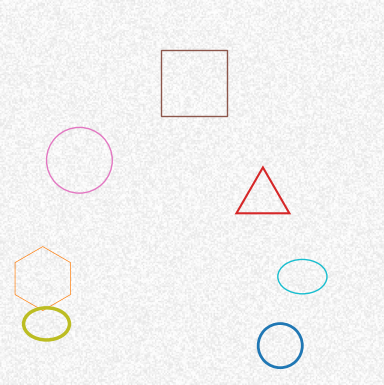[{"shape": "circle", "thickness": 2, "radius": 0.29, "center": [0.728, 0.102]}, {"shape": "hexagon", "thickness": 0.5, "radius": 0.42, "center": [0.111, 0.276]}, {"shape": "triangle", "thickness": 1.5, "radius": 0.4, "center": [0.683, 0.486]}, {"shape": "square", "thickness": 1, "radius": 0.43, "center": [0.504, 0.785]}, {"shape": "circle", "thickness": 1, "radius": 0.43, "center": [0.206, 0.584]}, {"shape": "oval", "thickness": 2.5, "radius": 0.3, "center": [0.121, 0.159]}, {"shape": "oval", "thickness": 1, "radius": 0.32, "center": [0.785, 0.281]}]